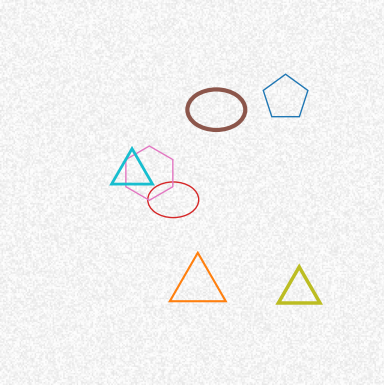[{"shape": "pentagon", "thickness": 1, "radius": 0.3, "center": [0.742, 0.746]}, {"shape": "triangle", "thickness": 1.5, "radius": 0.42, "center": [0.514, 0.26]}, {"shape": "oval", "thickness": 1, "radius": 0.33, "center": [0.45, 0.481]}, {"shape": "oval", "thickness": 3, "radius": 0.38, "center": [0.562, 0.715]}, {"shape": "hexagon", "thickness": 1, "radius": 0.35, "center": [0.388, 0.55]}, {"shape": "triangle", "thickness": 2.5, "radius": 0.31, "center": [0.777, 0.244]}, {"shape": "triangle", "thickness": 2, "radius": 0.31, "center": [0.343, 0.553]}]